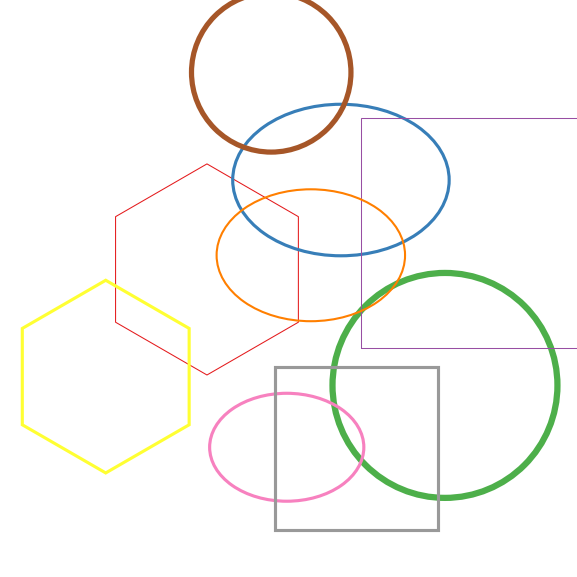[{"shape": "hexagon", "thickness": 0.5, "radius": 0.91, "center": [0.358, 0.533]}, {"shape": "oval", "thickness": 1.5, "radius": 0.94, "center": [0.59, 0.687]}, {"shape": "circle", "thickness": 3, "radius": 0.97, "center": [0.771, 0.332]}, {"shape": "square", "thickness": 0.5, "radius": 1.0, "center": [0.824, 0.595]}, {"shape": "oval", "thickness": 1, "radius": 0.82, "center": [0.538, 0.557]}, {"shape": "hexagon", "thickness": 1.5, "radius": 0.83, "center": [0.183, 0.347]}, {"shape": "circle", "thickness": 2.5, "radius": 0.69, "center": [0.47, 0.874]}, {"shape": "oval", "thickness": 1.5, "radius": 0.67, "center": [0.497, 0.225]}, {"shape": "square", "thickness": 1.5, "radius": 0.71, "center": [0.618, 0.223]}]